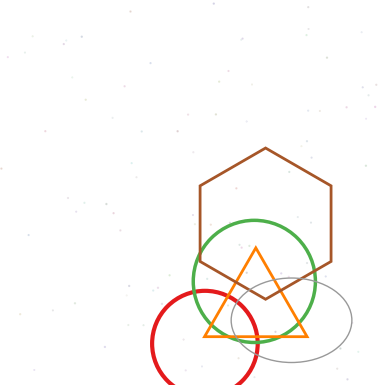[{"shape": "circle", "thickness": 3, "radius": 0.69, "center": [0.532, 0.108]}, {"shape": "circle", "thickness": 2.5, "radius": 0.79, "center": [0.661, 0.269]}, {"shape": "triangle", "thickness": 2, "radius": 0.77, "center": [0.664, 0.202]}, {"shape": "hexagon", "thickness": 2, "radius": 0.98, "center": [0.69, 0.419]}, {"shape": "oval", "thickness": 1, "radius": 0.78, "center": [0.757, 0.168]}]